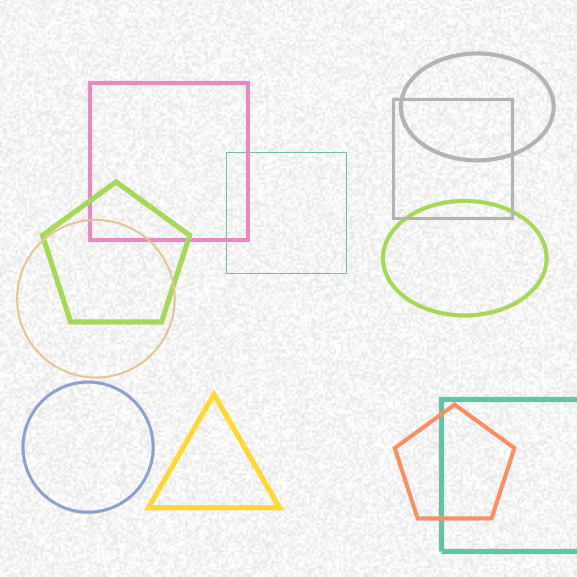[{"shape": "square", "thickness": 0.5, "radius": 0.52, "center": [0.495, 0.632]}, {"shape": "square", "thickness": 2.5, "radius": 0.66, "center": [0.896, 0.176]}, {"shape": "pentagon", "thickness": 2, "radius": 0.54, "center": [0.787, 0.19]}, {"shape": "circle", "thickness": 1.5, "radius": 0.56, "center": [0.153, 0.225]}, {"shape": "square", "thickness": 2, "radius": 0.68, "center": [0.292, 0.72]}, {"shape": "pentagon", "thickness": 2.5, "radius": 0.67, "center": [0.201, 0.55]}, {"shape": "oval", "thickness": 2, "radius": 0.71, "center": [0.805, 0.552]}, {"shape": "triangle", "thickness": 2.5, "radius": 0.66, "center": [0.37, 0.185]}, {"shape": "circle", "thickness": 1, "radius": 0.68, "center": [0.166, 0.482]}, {"shape": "oval", "thickness": 2, "radius": 0.66, "center": [0.826, 0.814]}, {"shape": "square", "thickness": 1.5, "radius": 0.52, "center": [0.784, 0.725]}]